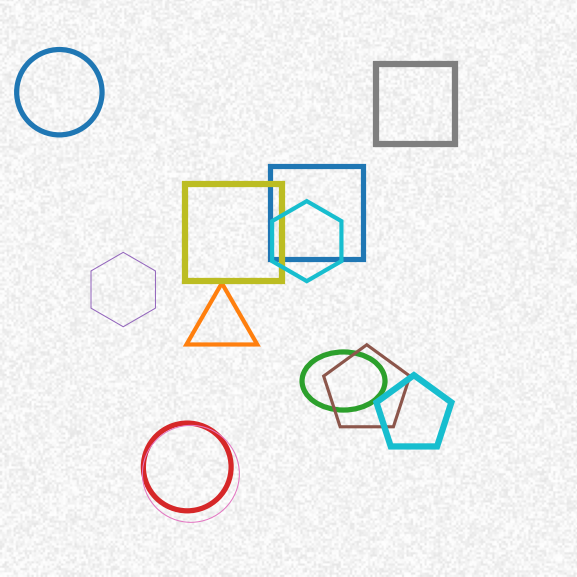[{"shape": "circle", "thickness": 2.5, "radius": 0.37, "center": [0.103, 0.839]}, {"shape": "square", "thickness": 2.5, "radius": 0.4, "center": [0.547, 0.631]}, {"shape": "triangle", "thickness": 2, "radius": 0.35, "center": [0.384, 0.438]}, {"shape": "oval", "thickness": 2.5, "radius": 0.36, "center": [0.595, 0.339]}, {"shape": "circle", "thickness": 2.5, "radius": 0.38, "center": [0.324, 0.191]}, {"shape": "hexagon", "thickness": 0.5, "radius": 0.32, "center": [0.213, 0.498]}, {"shape": "pentagon", "thickness": 1.5, "radius": 0.39, "center": [0.635, 0.324]}, {"shape": "circle", "thickness": 0.5, "radius": 0.42, "center": [0.331, 0.179]}, {"shape": "square", "thickness": 3, "radius": 0.34, "center": [0.719, 0.819]}, {"shape": "square", "thickness": 3, "radius": 0.42, "center": [0.404, 0.597]}, {"shape": "pentagon", "thickness": 3, "radius": 0.34, "center": [0.717, 0.281]}, {"shape": "hexagon", "thickness": 2, "radius": 0.35, "center": [0.531, 0.582]}]